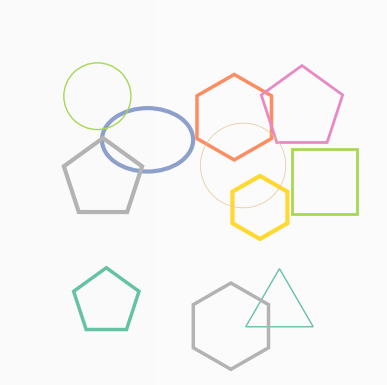[{"shape": "pentagon", "thickness": 2.5, "radius": 0.44, "center": [0.274, 0.216]}, {"shape": "triangle", "thickness": 1, "radius": 0.5, "center": [0.721, 0.202]}, {"shape": "hexagon", "thickness": 2.5, "radius": 0.56, "center": [0.604, 0.696]}, {"shape": "oval", "thickness": 3, "radius": 0.59, "center": [0.381, 0.637]}, {"shape": "pentagon", "thickness": 2, "radius": 0.55, "center": [0.779, 0.719]}, {"shape": "square", "thickness": 2, "radius": 0.42, "center": [0.838, 0.529]}, {"shape": "circle", "thickness": 1, "radius": 0.43, "center": [0.251, 0.75]}, {"shape": "hexagon", "thickness": 3, "radius": 0.41, "center": [0.671, 0.461]}, {"shape": "circle", "thickness": 0.5, "radius": 0.55, "center": [0.627, 0.57]}, {"shape": "pentagon", "thickness": 3, "radius": 0.53, "center": [0.266, 0.535]}, {"shape": "hexagon", "thickness": 2.5, "radius": 0.56, "center": [0.596, 0.153]}]